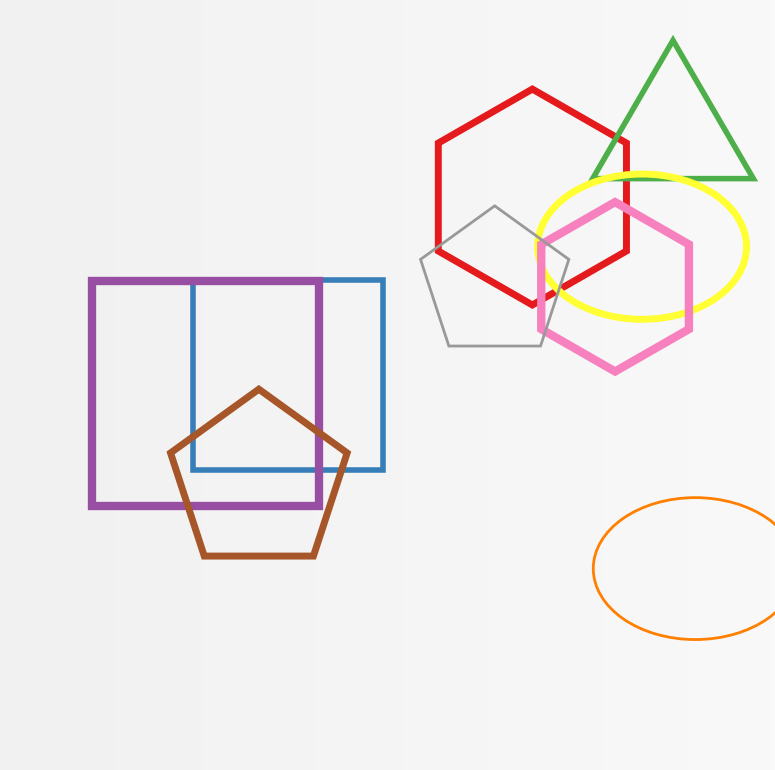[{"shape": "hexagon", "thickness": 2.5, "radius": 0.7, "center": [0.687, 0.744]}, {"shape": "square", "thickness": 2, "radius": 0.61, "center": [0.372, 0.513]}, {"shape": "triangle", "thickness": 2, "radius": 0.6, "center": [0.868, 0.828]}, {"shape": "square", "thickness": 3, "radius": 0.73, "center": [0.265, 0.489]}, {"shape": "oval", "thickness": 1, "radius": 0.66, "center": [0.897, 0.262]}, {"shape": "oval", "thickness": 2.5, "radius": 0.67, "center": [0.828, 0.68]}, {"shape": "pentagon", "thickness": 2.5, "radius": 0.6, "center": [0.334, 0.375]}, {"shape": "hexagon", "thickness": 3, "radius": 0.55, "center": [0.794, 0.628]}, {"shape": "pentagon", "thickness": 1, "radius": 0.5, "center": [0.638, 0.632]}]